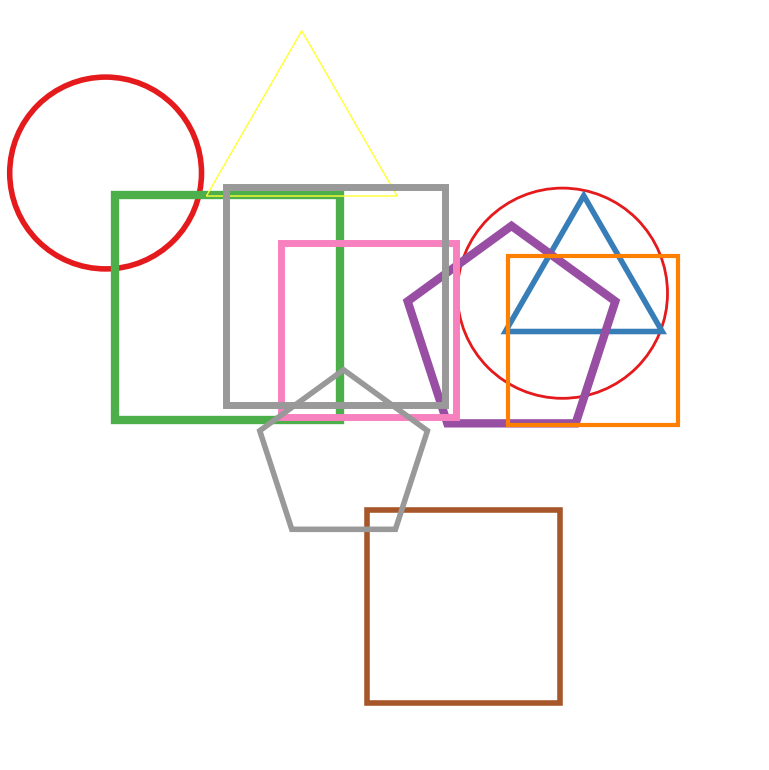[{"shape": "circle", "thickness": 2, "radius": 0.62, "center": [0.137, 0.775]}, {"shape": "circle", "thickness": 1, "radius": 0.68, "center": [0.73, 0.619]}, {"shape": "triangle", "thickness": 2, "radius": 0.59, "center": [0.758, 0.628]}, {"shape": "square", "thickness": 3, "radius": 0.73, "center": [0.296, 0.601]}, {"shape": "pentagon", "thickness": 3, "radius": 0.71, "center": [0.664, 0.565]}, {"shape": "square", "thickness": 1.5, "radius": 0.55, "center": [0.77, 0.558]}, {"shape": "triangle", "thickness": 0.5, "radius": 0.72, "center": [0.392, 0.817]}, {"shape": "square", "thickness": 2, "radius": 0.63, "center": [0.602, 0.212]}, {"shape": "square", "thickness": 2.5, "radius": 0.57, "center": [0.479, 0.571]}, {"shape": "square", "thickness": 2.5, "radius": 0.71, "center": [0.435, 0.616]}, {"shape": "pentagon", "thickness": 2, "radius": 0.57, "center": [0.446, 0.405]}]